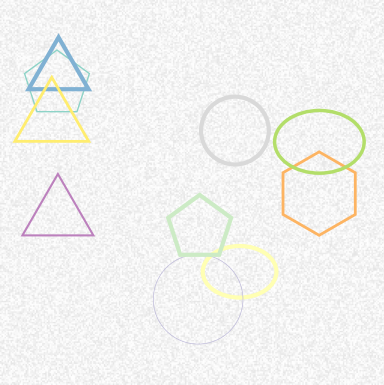[{"shape": "pentagon", "thickness": 1, "radius": 0.44, "center": [0.148, 0.782]}, {"shape": "oval", "thickness": 3, "radius": 0.48, "center": [0.622, 0.294]}, {"shape": "circle", "thickness": 0.5, "radius": 0.58, "center": [0.515, 0.223]}, {"shape": "triangle", "thickness": 3, "radius": 0.45, "center": [0.152, 0.813]}, {"shape": "hexagon", "thickness": 2, "radius": 0.54, "center": [0.829, 0.497]}, {"shape": "oval", "thickness": 2.5, "radius": 0.58, "center": [0.83, 0.632]}, {"shape": "circle", "thickness": 3, "radius": 0.44, "center": [0.61, 0.661]}, {"shape": "triangle", "thickness": 1.5, "radius": 0.53, "center": [0.15, 0.442]}, {"shape": "pentagon", "thickness": 3, "radius": 0.43, "center": [0.519, 0.408]}, {"shape": "triangle", "thickness": 2, "radius": 0.55, "center": [0.134, 0.688]}]